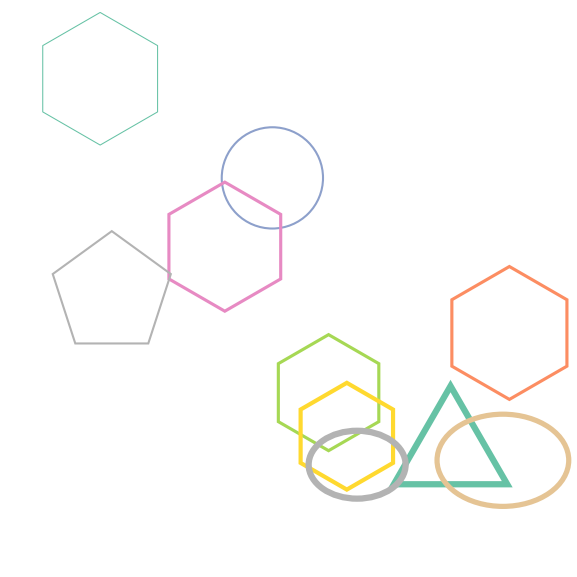[{"shape": "triangle", "thickness": 3, "radius": 0.57, "center": [0.78, 0.217]}, {"shape": "hexagon", "thickness": 0.5, "radius": 0.57, "center": [0.173, 0.863]}, {"shape": "hexagon", "thickness": 1.5, "radius": 0.58, "center": [0.882, 0.423]}, {"shape": "circle", "thickness": 1, "radius": 0.44, "center": [0.472, 0.691]}, {"shape": "hexagon", "thickness": 1.5, "radius": 0.56, "center": [0.389, 0.572]}, {"shape": "hexagon", "thickness": 1.5, "radius": 0.5, "center": [0.569, 0.319]}, {"shape": "hexagon", "thickness": 2, "radius": 0.46, "center": [0.601, 0.244]}, {"shape": "oval", "thickness": 2.5, "radius": 0.57, "center": [0.871, 0.202]}, {"shape": "pentagon", "thickness": 1, "radius": 0.54, "center": [0.194, 0.491]}, {"shape": "oval", "thickness": 3, "radius": 0.42, "center": [0.618, 0.194]}]